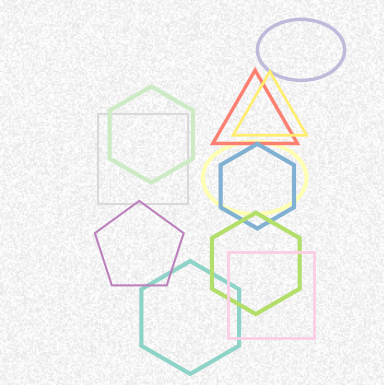[{"shape": "hexagon", "thickness": 3, "radius": 0.73, "center": [0.494, 0.175]}, {"shape": "oval", "thickness": 3, "radius": 0.67, "center": [0.661, 0.538]}, {"shape": "oval", "thickness": 2.5, "radius": 0.57, "center": [0.782, 0.87]}, {"shape": "triangle", "thickness": 2.5, "radius": 0.63, "center": [0.663, 0.691]}, {"shape": "hexagon", "thickness": 3, "radius": 0.55, "center": [0.668, 0.516]}, {"shape": "hexagon", "thickness": 3, "radius": 0.66, "center": [0.664, 0.316]}, {"shape": "square", "thickness": 2, "radius": 0.56, "center": [0.704, 0.234]}, {"shape": "square", "thickness": 1.5, "radius": 0.59, "center": [0.371, 0.587]}, {"shape": "pentagon", "thickness": 1.5, "radius": 0.61, "center": [0.362, 0.357]}, {"shape": "hexagon", "thickness": 3, "radius": 0.62, "center": [0.393, 0.65]}, {"shape": "triangle", "thickness": 2, "radius": 0.55, "center": [0.701, 0.704]}]